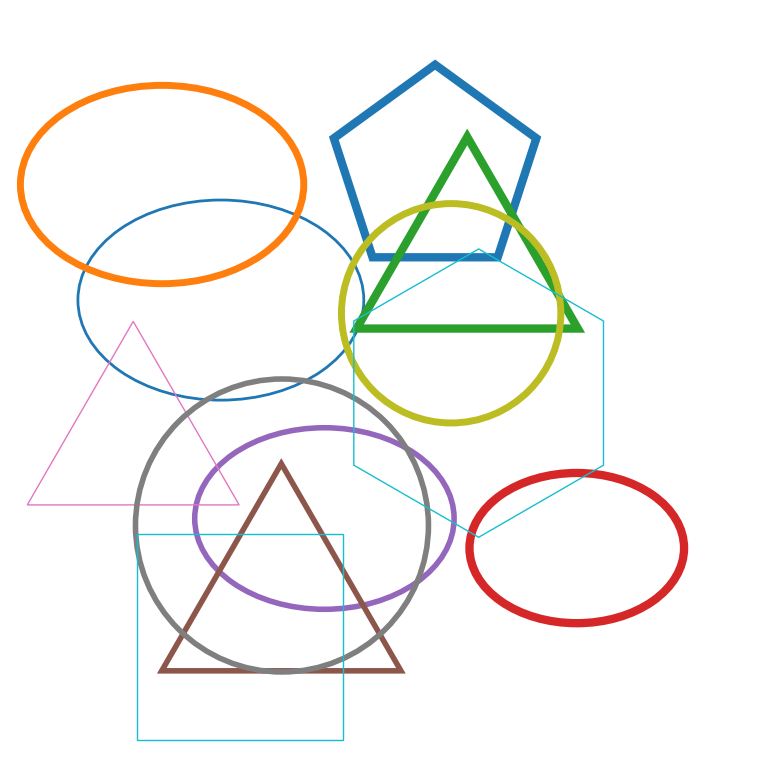[{"shape": "oval", "thickness": 1, "radius": 0.93, "center": [0.287, 0.61]}, {"shape": "pentagon", "thickness": 3, "radius": 0.69, "center": [0.565, 0.778]}, {"shape": "oval", "thickness": 2.5, "radius": 0.92, "center": [0.211, 0.76]}, {"shape": "triangle", "thickness": 3, "radius": 0.83, "center": [0.607, 0.656]}, {"shape": "oval", "thickness": 3, "radius": 0.7, "center": [0.749, 0.288]}, {"shape": "oval", "thickness": 2, "radius": 0.84, "center": [0.421, 0.327]}, {"shape": "triangle", "thickness": 2, "radius": 0.9, "center": [0.365, 0.218]}, {"shape": "triangle", "thickness": 0.5, "radius": 0.79, "center": [0.173, 0.424]}, {"shape": "circle", "thickness": 2, "radius": 0.95, "center": [0.366, 0.318]}, {"shape": "circle", "thickness": 2.5, "radius": 0.71, "center": [0.586, 0.593]}, {"shape": "hexagon", "thickness": 0.5, "radius": 0.94, "center": [0.622, 0.489]}, {"shape": "square", "thickness": 0.5, "radius": 0.67, "center": [0.312, 0.172]}]